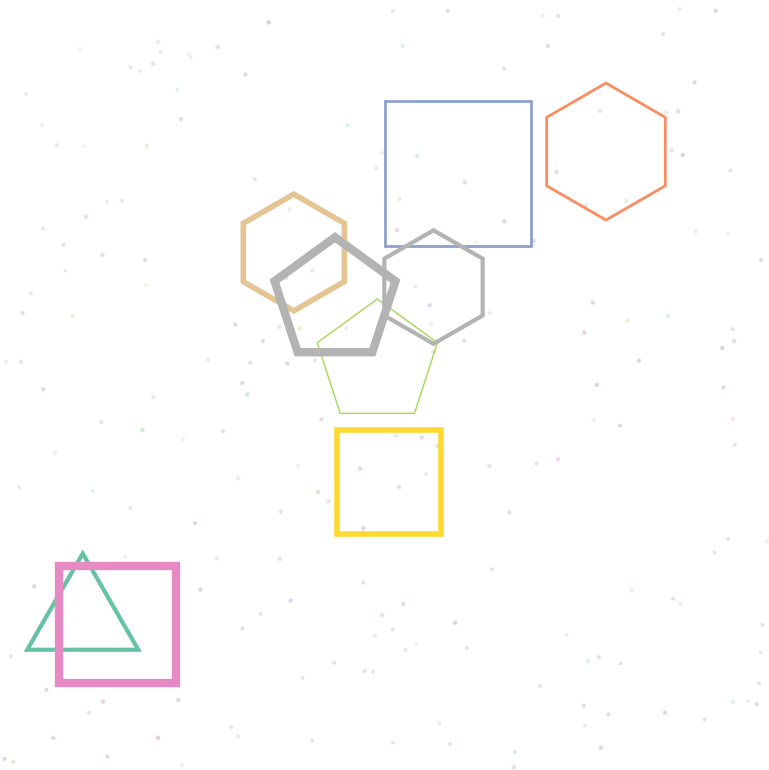[{"shape": "triangle", "thickness": 1.5, "radius": 0.42, "center": [0.107, 0.198]}, {"shape": "hexagon", "thickness": 1, "radius": 0.44, "center": [0.787, 0.803]}, {"shape": "square", "thickness": 1, "radius": 0.47, "center": [0.595, 0.774]}, {"shape": "square", "thickness": 3, "radius": 0.38, "center": [0.152, 0.189]}, {"shape": "pentagon", "thickness": 0.5, "radius": 0.41, "center": [0.49, 0.53]}, {"shape": "square", "thickness": 2, "radius": 0.34, "center": [0.506, 0.374]}, {"shape": "hexagon", "thickness": 2, "radius": 0.38, "center": [0.382, 0.672]}, {"shape": "pentagon", "thickness": 3, "radius": 0.41, "center": [0.435, 0.609]}, {"shape": "hexagon", "thickness": 1.5, "radius": 0.37, "center": [0.563, 0.627]}]